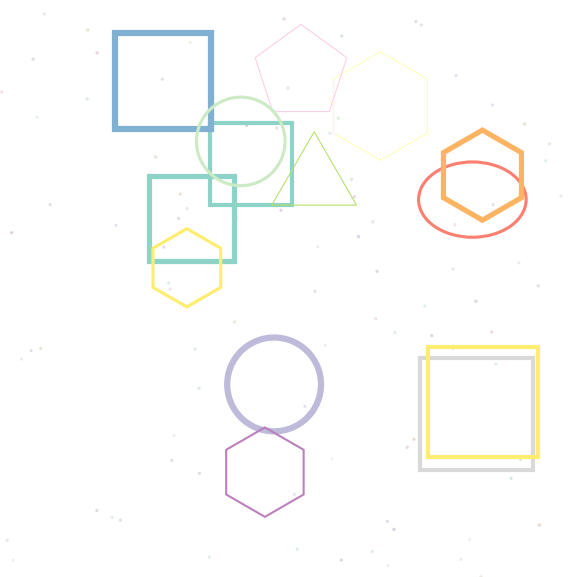[{"shape": "square", "thickness": 2.5, "radius": 0.37, "center": [0.331, 0.621]}, {"shape": "square", "thickness": 2, "radius": 0.35, "center": [0.435, 0.715]}, {"shape": "hexagon", "thickness": 0.5, "radius": 0.47, "center": [0.659, 0.816]}, {"shape": "circle", "thickness": 3, "radius": 0.41, "center": [0.475, 0.333]}, {"shape": "oval", "thickness": 1.5, "radius": 0.47, "center": [0.818, 0.653]}, {"shape": "square", "thickness": 3, "radius": 0.41, "center": [0.282, 0.859]}, {"shape": "hexagon", "thickness": 2.5, "radius": 0.39, "center": [0.835, 0.696]}, {"shape": "triangle", "thickness": 0.5, "radius": 0.42, "center": [0.544, 0.686]}, {"shape": "pentagon", "thickness": 0.5, "radius": 0.42, "center": [0.521, 0.873]}, {"shape": "square", "thickness": 2, "radius": 0.49, "center": [0.825, 0.282]}, {"shape": "hexagon", "thickness": 1, "radius": 0.39, "center": [0.459, 0.182]}, {"shape": "circle", "thickness": 1.5, "radius": 0.38, "center": [0.417, 0.754]}, {"shape": "hexagon", "thickness": 1.5, "radius": 0.34, "center": [0.324, 0.535]}, {"shape": "square", "thickness": 2, "radius": 0.48, "center": [0.837, 0.303]}]